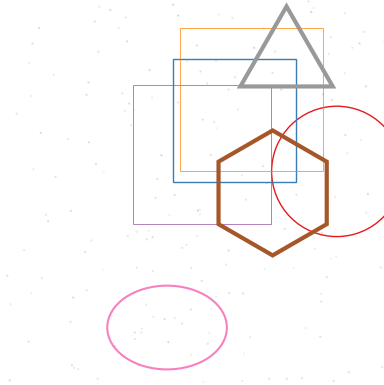[{"shape": "circle", "thickness": 1, "radius": 0.85, "center": [0.875, 0.555]}, {"shape": "square", "thickness": 1, "radius": 0.8, "center": [0.609, 0.687]}, {"shape": "square", "thickness": 0.5, "radius": 0.9, "center": [0.525, 0.599]}, {"shape": "square", "thickness": 0.5, "radius": 0.93, "center": [0.654, 0.741]}, {"shape": "hexagon", "thickness": 3, "radius": 0.81, "center": [0.708, 0.499]}, {"shape": "oval", "thickness": 1.5, "radius": 0.78, "center": [0.434, 0.149]}, {"shape": "triangle", "thickness": 3, "radius": 0.69, "center": [0.744, 0.845]}]